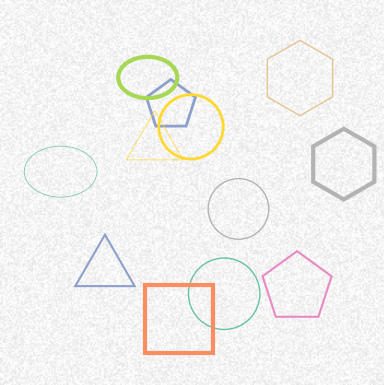[{"shape": "circle", "thickness": 1, "radius": 0.46, "center": [0.582, 0.237]}, {"shape": "oval", "thickness": 0.5, "radius": 0.47, "center": [0.157, 0.554]}, {"shape": "square", "thickness": 3, "radius": 0.44, "center": [0.465, 0.171]}, {"shape": "pentagon", "thickness": 2, "radius": 0.33, "center": [0.444, 0.727]}, {"shape": "triangle", "thickness": 1.5, "radius": 0.45, "center": [0.273, 0.301]}, {"shape": "pentagon", "thickness": 1.5, "radius": 0.47, "center": [0.772, 0.253]}, {"shape": "oval", "thickness": 3, "radius": 0.38, "center": [0.384, 0.799]}, {"shape": "triangle", "thickness": 0.5, "radius": 0.43, "center": [0.402, 0.627]}, {"shape": "circle", "thickness": 2, "radius": 0.42, "center": [0.496, 0.671]}, {"shape": "hexagon", "thickness": 1, "radius": 0.49, "center": [0.779, 0.797]}, {"shape": "circle", "thickness": 1, "radius": 0.39, "center": [0.619, 0.457]}, {"shape": "hexagon", "thickness": 3, "radius": 0.46, "center": [0.893, 0.574]}]